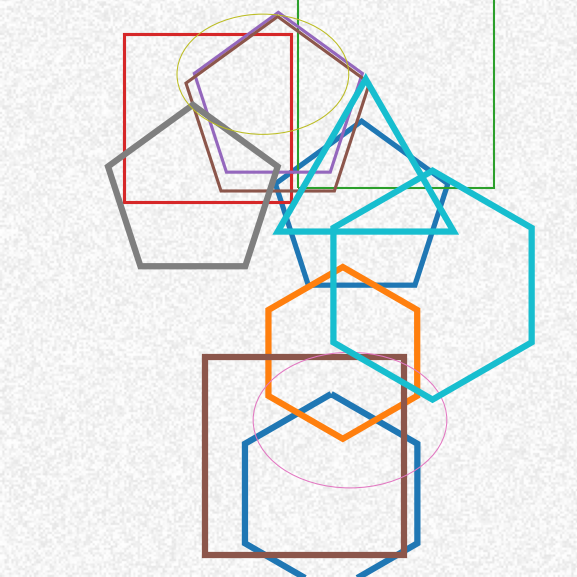[{"shape": "hexagon", "thickness": 3, "radius": 0.86, "center": [0.573, 0.145]}, {"shape": "pentagon", "thickness": 2.5, "radius": 0.79, "center": [0.626, 0.632]}, {"shape": "hexagon", "thickness": 3, "radius": 0.74, "center": [0.594, 0.388]}, {"shape": "square", "thickness": 1, "radius": 0.85, "center": [0.685, 0.843]}, {"shape": "square", "thickness": 1.5, "radius": 0.73, "center": [0.359, 0.794]}, {"shape": "pentagon", "thickness": 1.5, "radius": 0.76, "center": [0.482, 0.825]}, {"shape": "square", "thickness": 3, "radius": 0.86, "center": [0.527, 0.21]}, {"shape": "pentagon", "thickness": 1.5, "radius": 0.83, "center": [0.481, 0.804]}, {"shape": "oval", "thickness": 0.5, "radius": 0.84, "center": [0.606, 0.272]}, {"shape": "pentagon", "thickness": 3, "radius": 0.77, "center": [0.334, 0.663]}, {"shape": "oval", "thickness": 0.5, "radius": 0.74, "center": [0.455, 0.871]}, {"shape": "triangle", "thickness": 3, "radius": 0.88, "center": [0.633, 0.686]}, {"shape": "hexagon", "thickness": 3, "radius": 0.99, "center": [0.749, 0.505]}]